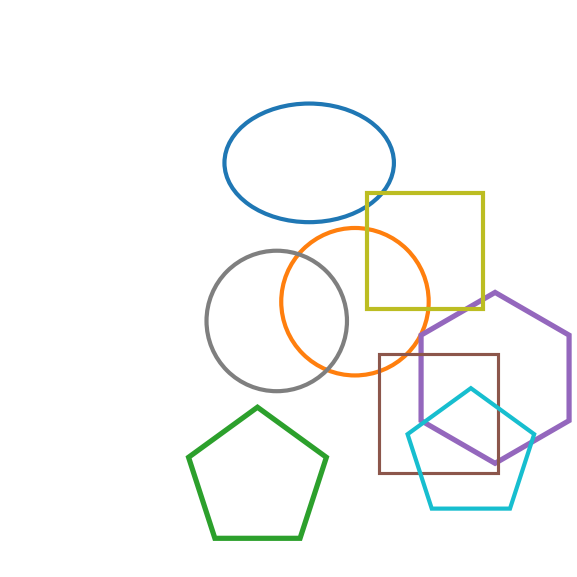[{"shape": "oval", "thickness": 2, "radius": 0.73, "center": [0.535, 0.717]}, {"shape": "circle", "thickness": 2, "radius": 0.64, "center": [0.615, 0.477]}, {"shape": "pentagon", "thickness": 2.5, "radius": 0.63, "center": [0.446, 0.169]}, {"shape": "hexagon", "thickness": 2.5, "radius": 0.74, "center": [0.857, 0.345]}, {"shape": "square", "thickness": 1.5, "radius": 0.51, "center": [0.76, 0.283]}, {"shape": "circle", "thickness": 2, "radius": 0.61, "center": [0.479, 0.443]}, {"shape": "square", "thickness": 2, "radius": 0.5, "center": [0.735, 0.565]}, {"shape": "pentagon", "thickness": 2, "radius": 0.58, "center": [0.815, 0.212]}]